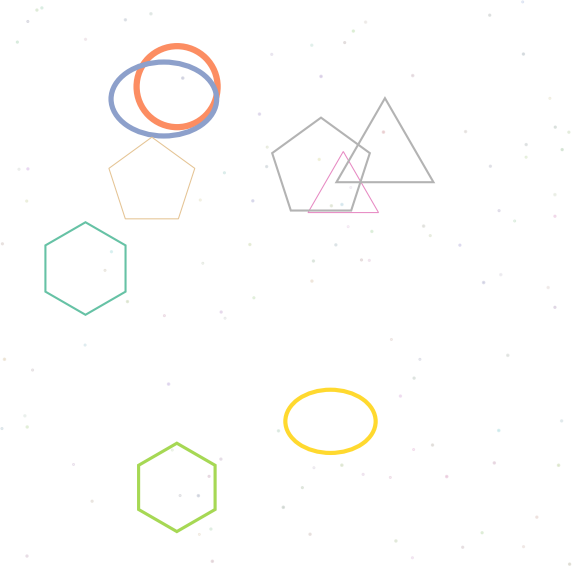[{"shape": "hexagon", "thickness": 1, "radius": 0.4, "center": [0.148, 0.534]}, {"shape": "circle", "thickness": 3, "radius": 0.35, "center": [0.307, 0.849]}, {"shape": "oval", "thickness": 2.5, "radius": 0.46, "center": [0.284, 0.828]}, {"shape": "triangle", "thickness": 0.5, "radius": 0.35, "center": [0.594, 0.666]}, {"shape": "hexagon", "thickness": 1.5, "radius": 0.38, "center": [0.306, 0.155]}, {"shape": "oval", "thickness": 2, "radius": 0.39, "center": [0.572, 0.27]}, {"shape": "pentagon", "thickness": 0.5, "radius": 0.39, "center": [0.263, 0.683]}, {"shape": "triangle", "thickness": 1, "radius": 0.48, "center": [0.667, 0.732]}, {"shape": "pentagon", "thickness": 1, "radius": 0.44, "center": [0.556, 0.707]}]